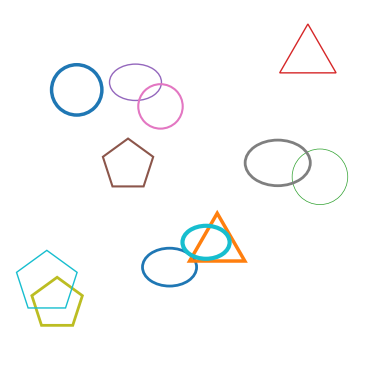[{"shape": "circle", "thickness": 2.5, "radius": 0.33, "center": [0.199, 0.767]}, {"shape": "oval", "thickness": 2, "radius": 0.35, "center": [0.44, 0.306]}, {"shape": "triangle", "thickness": 2.5, "radius": 0.41, "center": [0.564, 0.363]}, {"shape": "circle", "thickness": 0.5, "radius": 0.36, "center": [0.831, 0.541]}, {"shape": "triangle", "thickness": 1, "radius": 0.42, "center": [0.8, 0.853]}, {"shape": "oval", "thickness": 1, "radius": 0.34, "center": [0.352, 0.786]}, {"shape": "pentagon", "thickness": 1.5, "radius": 0.34, "center": [0.333, 0.571]}, {"shape": "circle", "thickness": 1.5, "radius": 0.29, "center": [0.417, 0.724]}, {"shape": "oval", "thickness": 2, "radius": 0.42, "center": [0.721, 0.577]}, {"shape": "pentagon", "thickness": 2, "radius": 0.34, "center": [0.148, 0.211]}, {"shape": "oval", "thickness": 3, "radius": 0.31, "center": [0.535, 0.371]}, {"shape": "pentagon", "thickness": 1, "radius": 0.41, "center": [0.122, 0.267]}]